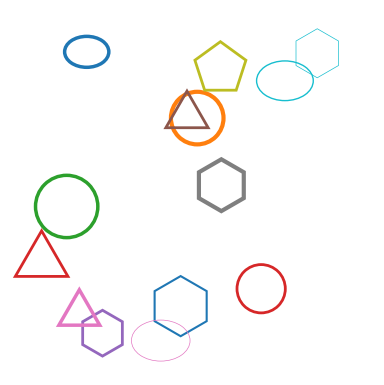[{"shape": "hexagon", "thickness": 1.5, "radius": 0.39, "center": [0.469, 0.205]}, {"shape": "oval", "thickness": 2.5, "radius": 0.29, "center": [0.225, 0.865]}, {"shape": "circle", "thickness": 3, "radius": 0.34, "center": [0.512, 0.693]}, {"shape": "circle", "thickness": 2.5, "radius": 0.4, "center": [0.173, 0.464]}, {"shape": "triangle", "thickness": 2, "radius": 0.39, "center": [0.108, 0.322]}, {"shape": "circle", "thickness": 2, "radius": 0.31, "center": [0.678, 0.25]}, {"shape": "hexagon", "thickness": 2, "radius": 0.3, "center": [0.266, 0.135]}, {"shape": "triangle", "thickness": 2, "radius": 0.32, "center": [0.486, 0.7]}, {"shape": "triangle", "thickness": 2.5, "radius": 0.31, "center": [0.206, 0.186]}, {"shape": "oval", "thickness": 0.5, "radius": 0.38, "center": [0.418, 0.115]}, {"shape": "hexagon", "thickness": 3, "radius": 0.34, "center": [0.575, 0.519]}, {"shape": "pentagon", "thickness": 2, "radius": 0.35, "center": [0.572, 0.822]}, {"shape": "oval", "thickness": 1, "radius": 0.37, "center": [0.74, 0.79]}, {"shape": "hexagon", "thickness": 0.5, "radius": 0.32, "center": [0.824, 0.862]}]